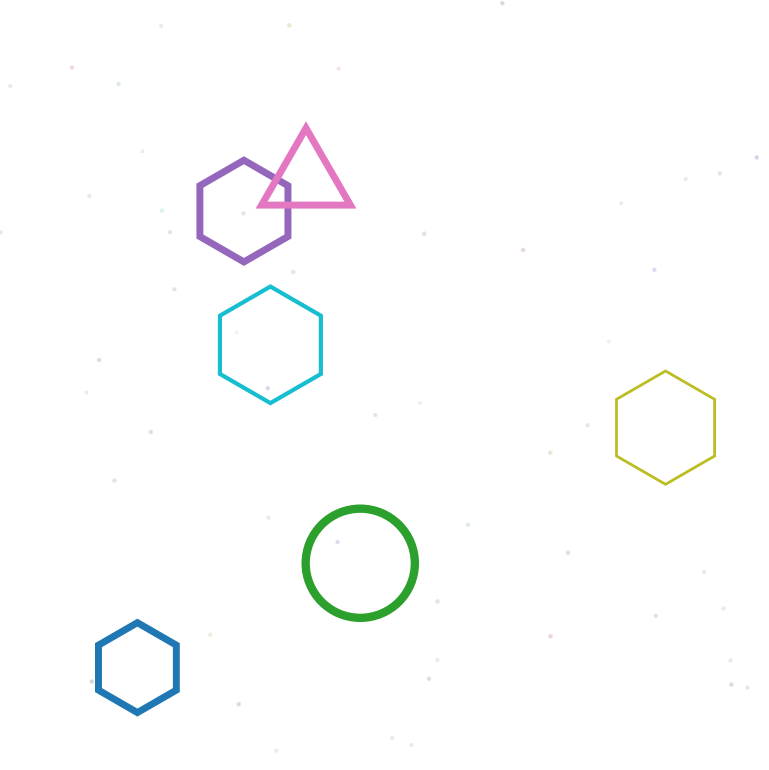[{"shape": "hexagon", "thickness": 2.5, "radius": 0.29, "center": [0.178, 0.133]}, {"shape": "circle", "thickness": 3, "radius": 0.35, "center": [0.468, 0.268]}, {"shape": "hexagon", "thickness": 2.5, "radius": 0.33, "center": [0.317, 0.726]}, {"shape": "triangle", "thickness": 2.5, "radius": 0.33, "center": [0.397, 0.767]}, {"shape": "hexagon", "thickness": 1, "radius": 0.37, "center": [0.864, 0.445]}, {"shape": "hexagon", "thickness": 1.5, "radius": 0.38, "center": [0.351, 0.552]}]